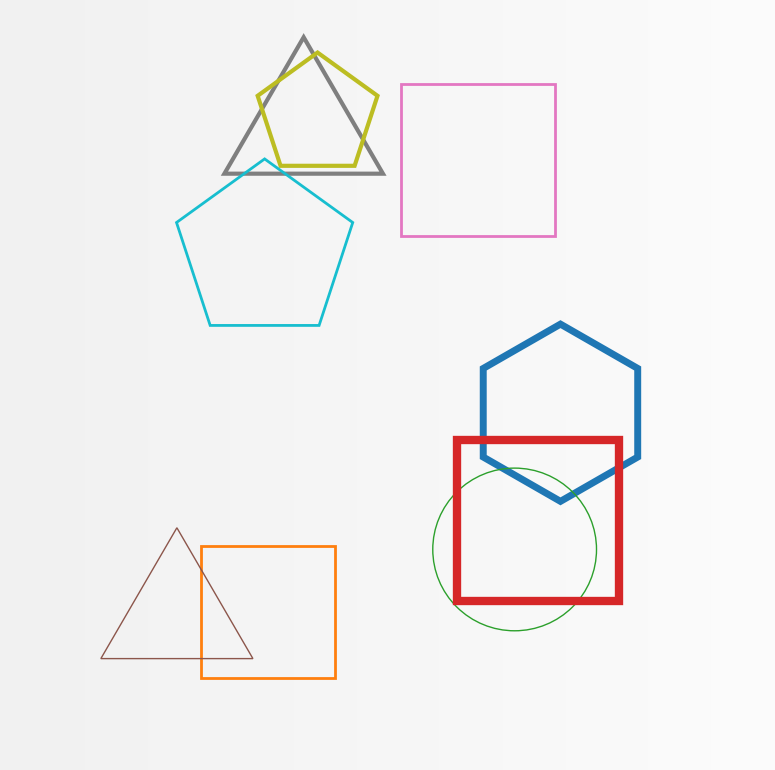[{"shape": "hexagon", "thickness": 2.5, "radius": 0.58, "center": [0.723, 0.464]}, {"shape": "square", "thickness": 1, "radius": 0.43, "center": [0.346, 0.206]}, {"shape": "circle", "thickness": 0.5, "radius": 0.53, "center": [0.664, 0.286]}, {"shape": "square", "thickness": 3, "radius": 0.52, "center": [0.694, 0.324]}, {"shape": "triangle", "thickness": 0.5, "radius": 0.57, "center": [0.228, 0.201]}, {"shape": "square", "thickness": 1, "radius": 0.49, "center": [0.617, 0.792]}, {"shape": "triangle", "thickness": 1.5, "radius": 0.59, "center": [0.392, 0.833]}, {"shape": "pentagon", "thickness": 1.5, "radius": 0.41, "center": [0.41, 0.85]}, {"shape": "pentagon", "thickness": 1, "radius": 0.6, "center": [0.341, 0.674]}]